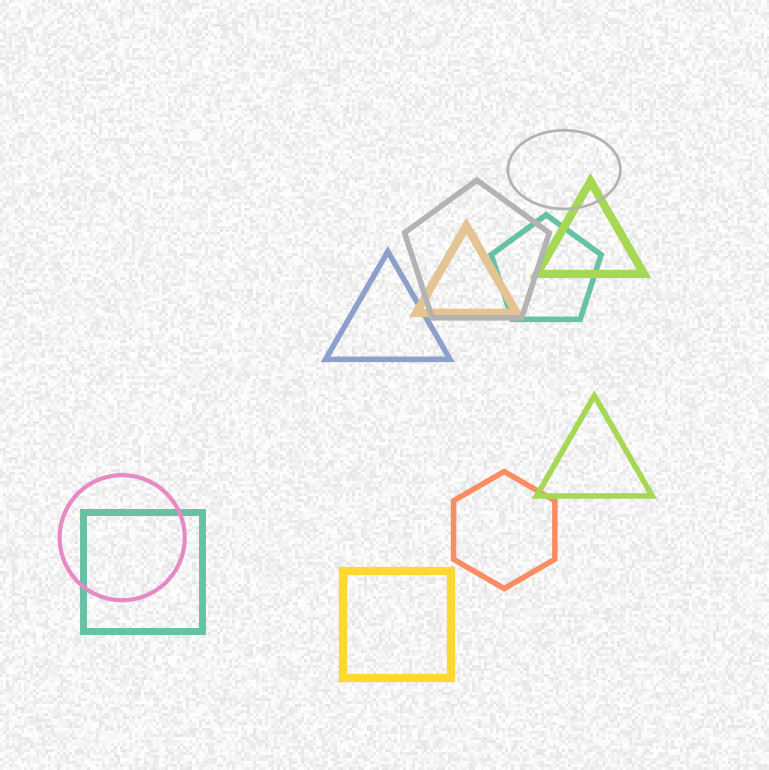[{"shape": "pentagon", "thickness": 2, "radius": 0.38, "center": [0.709, 0.646]}, {"shape": "square", "thickness": 2.5, "radius": 0.39, "center": [0.185, 0.258]}, {"shape": "hexagon", "thickness": 2, "radius": 0.38, "center": [0.655, 0.312]}, {"shape": "triangle", "thickness": 2, "radius": 0.47, "center": [0.504, 0.58]}, {"shape": "circle", "thickness": 1.5, "radius": 0.41, "center": [0.159, 0.302]}, {"shape": "triangle", "thickness": 3, "radius": 0.4, "center": [0.767, 0.684]}, {"shape": "triangle", "thickness": 2, "radius": 0.43, "center": [0.772, 0.399]}, {"shape": "square", "thickness": 3, "radius": 0.35, "center": [0.516, 0.189]}, {"shape": "triangle", "thickness": 3, "radius": 0.38, "center": [0.606, 0.631]}, {"shape": "oval", "thickness": 1, "radius": 0.36, "center": [0.733, 0.78]}, {"shape": "pentagon", "thickness": 2, "radius": 0.49, "center": [0.619, 0.667]}]